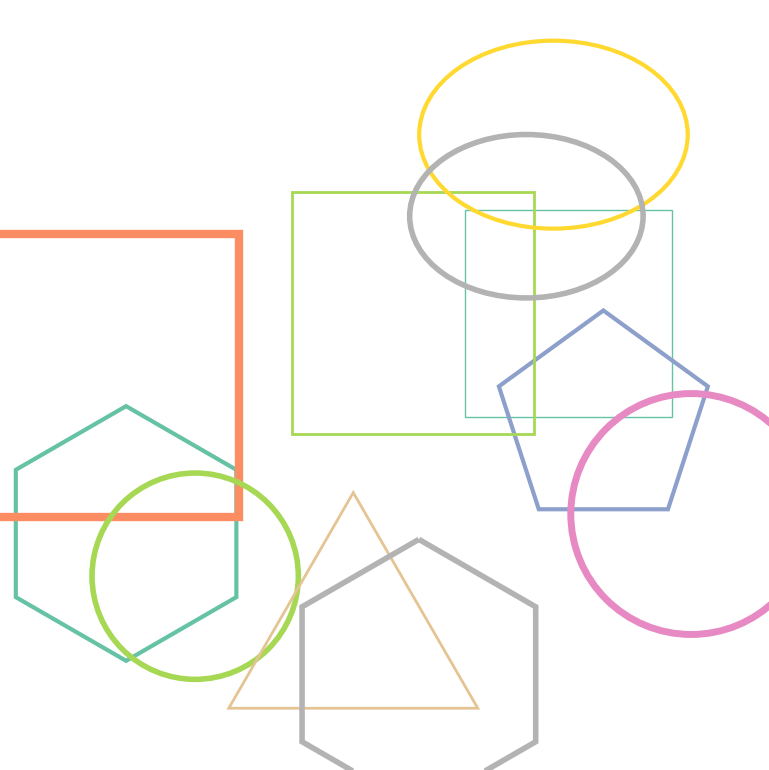[{"shape": "square", "thickness": 0.5, "radius": 0.67, "center": [0.739, 0.592]}, {"shape": "hexagon", "thickness": 1.5, "radius": 0.83, "center": [0.164, 0.307]}, {"shape": "square", "thickness": 3, "radius": 0.92, "center": [0.126, 0.512]}, {"shape": "pentagon", "thickness": 1.5, "radius": 0.71, "center": [0.784, 0.454]}, {"shape": "circle", "thickness": 2.5, "radius": 0.78, "center": [0.898, 0.332]}, {"shape": "square", "thickness": 1, "radius": 0.78, "center": [0.536, 0.594]}, {"shape": "circle", "thickness": 2, "radius": 0.67, "center": [0.253, 0.252]}, {"shape": "oval", "thickness": 1.5, "radius": 0.87, "center": [0.719, 0.825]}, {"shape": "triangle", "thickness": 1, "radius": 0.93, "center": [0.459, 0.174]}, {"shape": "hexagon", "thickness": 2, "radius": 0.88, "center": [0.544, 0.124]}, {"shape": "oval", "thickness": 2, "radius": 0.76, "center": [0.684, 0.719]}]